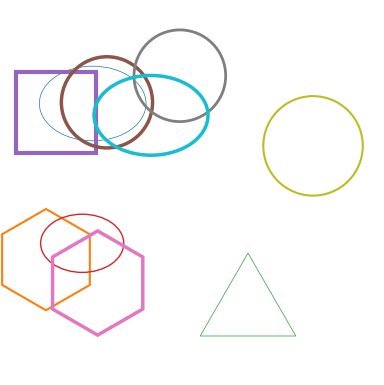[{"shape": "oval", "thickness": 0.5, "radius": 0.69, "center": [0.241, 0.731]}, {"shape": "hexagon", "thickness": 1.5, "radius": 0.66, "center": [0.119, 0.326]}, {"shape": "triangle", "thickness": 0.5, "radius": 0.72, "center": [0.644, 0.199]}, {"shape": "oval", "thickness": 1, "radius": 0.54, "center": [0.213, 0.368]}, {"shape": "square", "thickness": 3, "radius": 0.53, "center": [0.145, 0.707]}, {"shape": "circle", "thickness": 2.5, "radius": 0.59, "center": [0.278, 0.734]}, {"shape": "hexagon", "thickness": 2.5, "radius": 0.68, "center": [0.254, 0.265]}, {"shape": "circle", "thickness": 2, "radius": 0.6, "center": [0.467, 0.803]}, {"shape": "circle", "thickness": 1.5, "radius": 0.65, "center": [0.813, 0.621]}, {"shape": "oval", "thickness": 2.5, "radius": 0.74, "center": [0.392, 0.7]}]